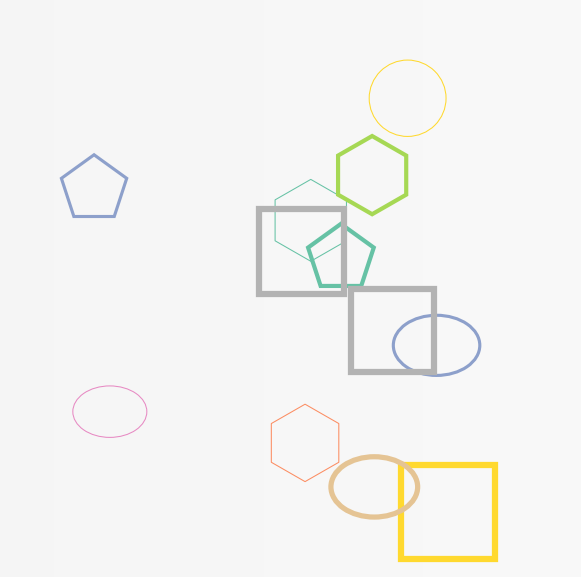[{"shape": "pentagon", "thickness": 2, "radius": 0.3, "center": [0.587, 0.552]}, {"shape": "hexagon", "thickness": 0.5, "radius": 0.35, "center": [0.535, 0.618]}, {"shape": "hexagon", "thickness": 0.5, "radius": 0.34, "center": [0.525, 0.232]}, {"shape": "oval", "thickness": 1.5, "radius": 0.37, "center": [0.751, 0.401]}, {"shape": "pentagon", "thickness": 1.5, "radius": 0.3, "center": [0.162, 0.672]}, {"shape": "oval", "thickness": 0.5, "radius": 0.32, "center": [0.189, 0.286]}, {"shape": "hexagon", "thickness": 2, "radius": 0.34, "center": [0.64, 0.696]}, {"shape": "square", "thickness": 3, "radius": 0.41, "center": [0.771, 0.113]}, {"shape": "circle", "thickness": 0.5, "radius": 0.33, "center": [0.701, 0.829]}, {"shape": "oval", "thickness": 2.5, "radius": 0.37, "center": [0.644, 0.156]}, {"shape": "square", "thickness": 3, "radius": 0.37, "center": [0.519, 0.563]}, {"shape": "square", "thickness": 3, "radius": 0.36, "center": [0.675, 0.426]}]